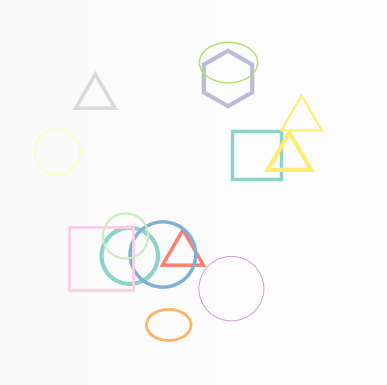[{"shape": "square", "thickness": 2.5, "radius": 0.31, "center": [0.662, 0.598]}, {"shape": "circle", "thickness": 3, "radius": 0.36, "center": [0.335, 0.335]}, {"shape": "circle", "thickness": 1, "radius": 0.3, "center": [0.148, 0.605]}, {"shape": "hexagon", "thickness": 3, "radius": 0.36, "center": [0.588, 0.796]}, {"shape": "triangle", "thickness": 2.5, "radius": 0.31, "center": [0.472, 0.342]}, {"shape": "circle", "thickness": 2.5, "radius": 0.42, "center": [0.42, 0.339]}, {"shape": "oval", "thickness": 2, "radius": 0.29, "center": [0.435, 0.156]}, {"shape": "oval", "thickness": 1, "radius": 0.38, "center": [0.59, 0.837]}, {"shape": "square", "thickness": 2, "radius": 0.41, "center": [0.262, 0.328]}, {"shape": "triangle", "thickness": 2.5, "radius": 0.29, "center": [0.246, 0.748]}, {"shape": "circle", "thickness": 0.5, "radius": 0.42, "center": [0.597, 0.25]}, {"shape": "circle", "thickness": 1.5, "radius": 0.29, "center": [0.324, 0.387]}, {"shape": "triangle", "thickness": 3, "radius": 0.32, "center": [0.747, 0.591]}, {"shape": "triangle", "thickness": 1.5, "radius": 0.3, "center": [0.778, 0.691]}]